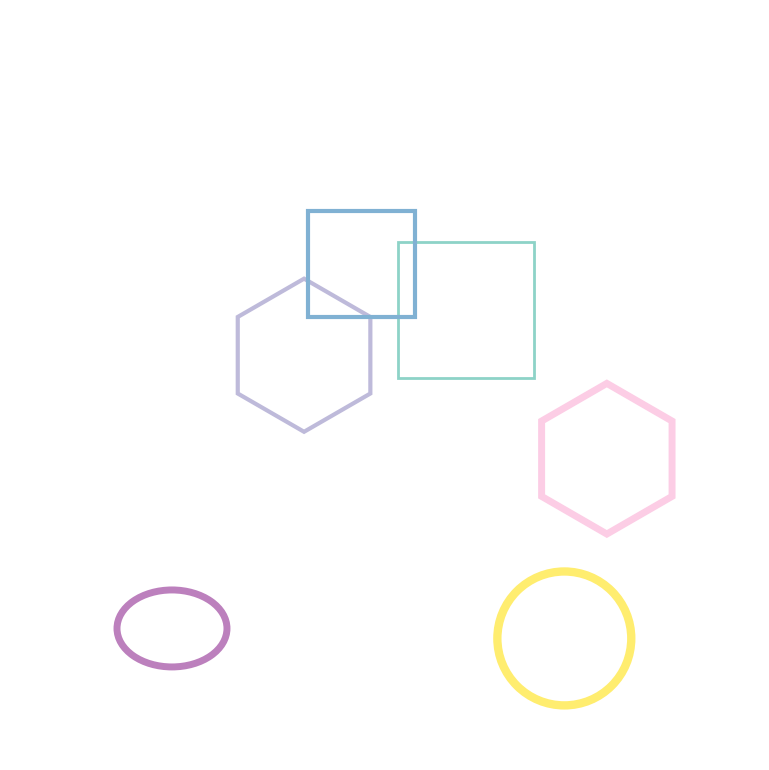[{"shape": "square", "thickness": 1, "radius": 0.44, "center": [0.605, 0.598]}, {"shape": "hexagon", "thickness": 1.5, "radius": 0.5, "center": [0.395, 0.539]}, {"shape": "square", "thickness": 1.5, "radius": 0.35, "center": [0.469, 0.657]}, {"shape": "hexagon", "thickness": 2.5, "radius": 0.49, "center": [0.788, 0.404]}, {"shape": "oval", "thickness": 2.5, "radius": 0.36, "center": [0.223, 0.184]}, {"shape": "circle", "thickness": 3, "radius": 0.43, "center": [0.733, 0.171]}]